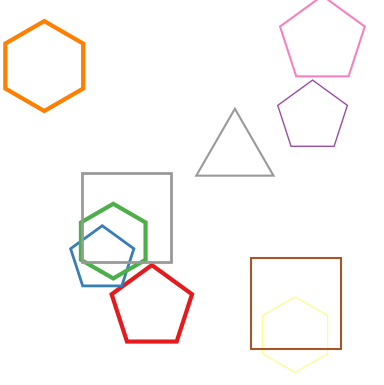[{"shape": "pentagon", "thickness": 3, "radius": 0.55, "center": [0.394, 0.202]}, {"shape": "pentagon", "thickness": 2, "radius": 0.43, "center": [0.266, 0.327]}, {"shape": "hexagon", "thickness": 3, "radius": 0.48, "center": [0.294, 0.374]}, {"shape": "pentagon", "thickness": 1, "radius": 0.48, "center": [0.812, 0.697]}, {"shape": "hexagon", "thickness": 3, "radius": 0.58, "center": [0.115, 0.828]}, {"shape": "hexagon", "thickness": 0.5, "radius": 0.49, "center": [0.766, 0.131]}, {"shape": "square", "thickness": 1.5, "radius": 0.59, "center": [0.768, 0.212]}, {"shape": "pentagon", "thickness": 1.5, "radius": 0.58, "center": [0.837, 0.895]}, {"shape": "triangle", "thickness": 1.5, "radius": 0.58, "center": [0.61, 0.602]}, {"shape": "square", "thickness": 2, "radius": 0.58, "center": [0.328, 0.434]}]